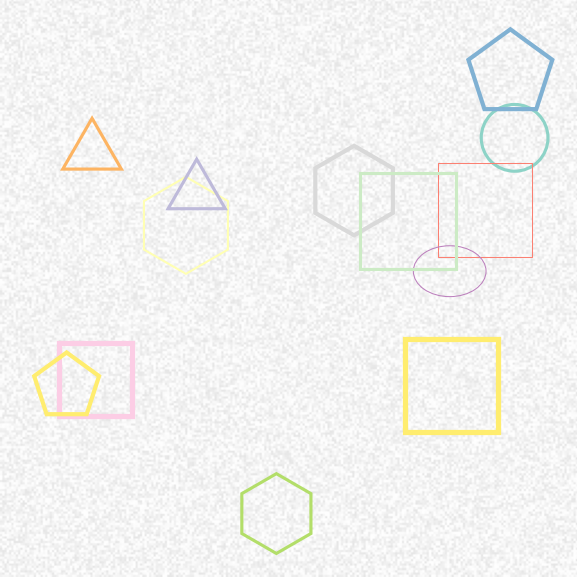[{"shape": "circle", "thickness": 1.5, "radius": 0.29, "center": [0.891, 0.76]}, {"shape": "hexagon", "thickness": 1, "radius": 0.42, "center": [0.322, 0.609]}, {"shape": "triangle", "thickness": 1.5, "radius": 0.29, "center": [0.341, 0.666]}, {"shape": "square", "thickness": 0.5, "radius": 0.41, "center": [0.84, 0.635]}, {"shape": "pentagon", "thickness": 2, "radius": 0.38, "center": [0.884, 0.872]}, {"shape": "triangle", "thickness": 1.5, "radius": 0.29, "center": [0.159, 0.736]}, {"shape": "hexagon", "thickness": 1.5, "radius": 0.35, "center": [0.479, 0.11]}, {"shape": "square", "thickness": 2.5, "radius": 0.32, "center": [0.166, 0.342]}, {"shape": "hexagon", "thickness": 2, "radius": 0.39, "center": [0.613, 0.669]}, {"shape": "oval", "thickness": 0.5, "radius": 0.31, "center": [0.779, 0.53]}, {"shape": "square", "thickness": 1.5, "radius": 0.41, "center": [0.706, 0.616]}, {"shape": "square", "thickness": 2.5, "radius": 0.4, "center": [0.782, 0.331]}, {"shape": "pentagon", "thickness": 2, "radius": 0.3, "center": [0.115, 0.33]}]